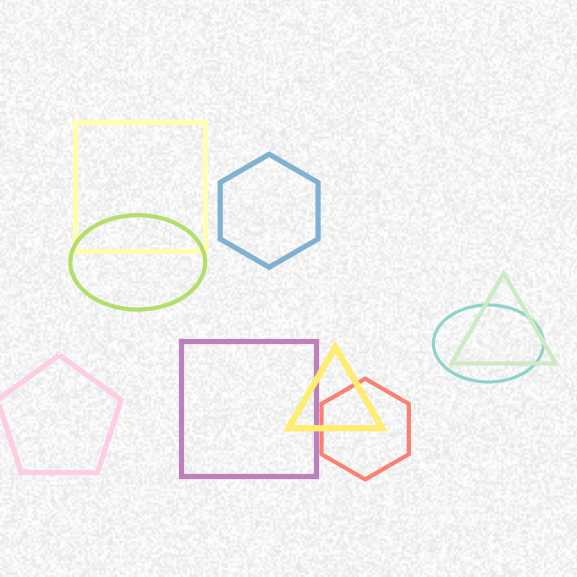[{"shape": "oval", "thickness": 1.5, "radius": 0.48, "center": [0.846, 0.404]}, {"shape": "square", "thickness": 2.5, "radius": 0.56, "center": [0.243, 0.676]}, {"shape": "hexagon", "thickness": 2, "radius": 0.44, "center": [0.632, 0.256]}, {"shape": "hexagon", "thickness": 2.5, "radius": 0.49, "center": [0.466, 0.634]}, {"shape": "oval", "thickness": 2, "radius": 0.58, "center": [0.238, 0.545]}, {"shape": "pentagon", "thickness": 2.5, "radius": 0.56, "center": [0.103, 0.272]}, {"shape": "square", "thickness": 2.5, "radius": 0.59, "center": [0.431, 0.291]}, {"shape": "triangle", "thickness": 2, "radius": 0.52, "center": [0.872, 0.422]}, {"shape": "triangle", "thickness": 3, "radius": 0.47, "center": [0.581, 0.305]}]